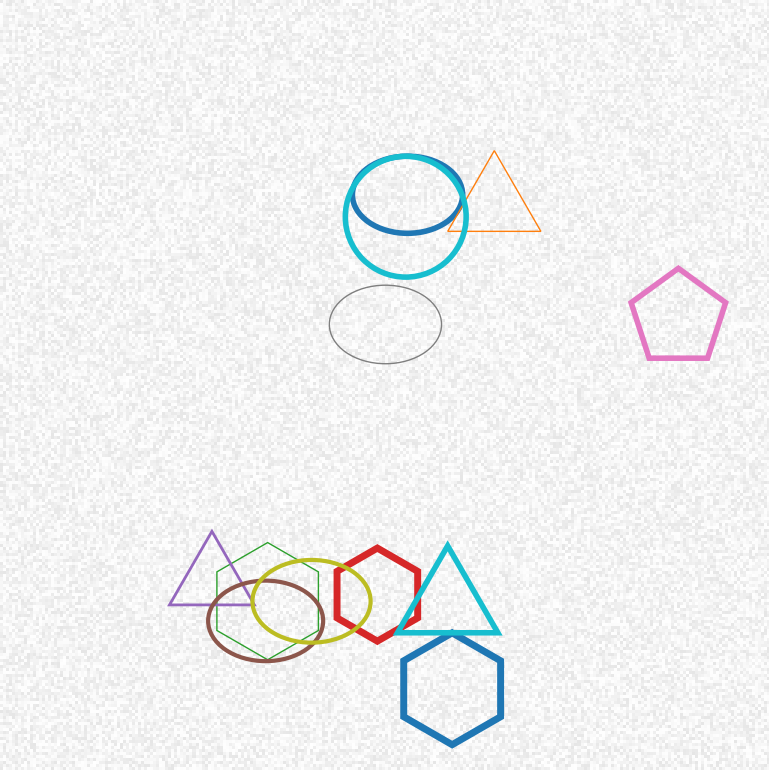[{"shape": "hexagon", "thickness": 2.5, "radius": 0.36, "center": [0.587, 0.106]}, {"shape": "oval", "thickness": 2, "radius": 0.36, "center": [0.529, 0.747]}, {"shape": "triangle", "thickness": 0.5, "radius": 0.35, "center": [0.642, 0.734]}, {"shape": "hexagon", "thickness": 0.5, "radius": 0.38, "center": [0.348, 0.219]}, {"shape": "hexagon", "thickness": 2.5, "radius": 0.3, "center": [0.49, 0.228]}, {"shape": "triangle", "thickness": 1, "radius": 0.32, "center": [0.275, 0.246]}, {"shape": "oval", "thickness": 1.5, "radius": 0.37, "center": [0.345, 0.194]}, {"shape": "pentagon", "thickness": 2, "radius": 0.32, "center": [0.881, 0.587]}, {"shape": "oval", "thickness": 0.5, "radius": 0.36, "center": [0.501, 0.579]}, {"shape": "oval", "thickness": 1.5, "radius": 0.38, "center": [0.405, 0.219]}, {"shape": "circle", "thickness": 2, "radius": 0.39, "center": [0.527, 0.719]}, {"shape": "triangle", "thickness": 2, "radius": 0.38, "center": [0.581, 0.216]}]